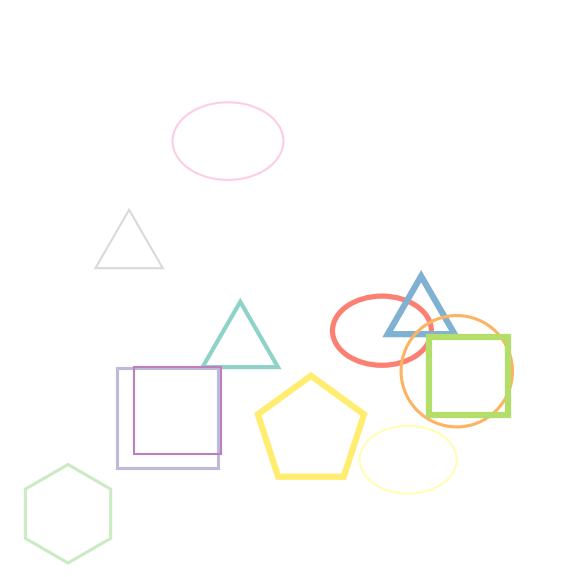[{"shape": "triangle", "thickness": 2, "radius": 0.38, "center": [0.416, 0.401]}, {"shape": "oval", "thickness": 1, "radius": 0.42, "center": [0.707, 0.203]}, {"shape": "square", "thickness": 1.5, "radius": 0.44, "center": [0.289, 0.275]}, {"shape": "oval", "thickness": 2.5, "radius": 0.43, "center": [0.661, 0.427]}, {"shape": "triangle", "thickness": 3, "radius": 0.33, "center": [0.729, 0.454]}, {"shape": "circle", "thickness": 1.5, "radius": 0.48, "center": [0.791, 0.356]}, {"shape": "square", "thickness": 3, "radius": 0.34, "center": [0.812, 0.348]}, {"shape": "oval", "thickness": 1, "radius": 0.48, "center": [0.395, 0.755]}, {"shape": "triangle", "thickness": 1, "radius": 0.34, "center": [0.224, 0.568]}, {"shape": "square", "thickness": 1, "radius": 0.38, "center": [0.307, 0.289]}, {"shape": "hexagon", "thickness": 1.5, "radius": 0.43, "center": [0.118, 0.11]}, {"shape": "pentagon", "thickness": 3, "radius": 0.48, "center": [0.538, 0.252]}]